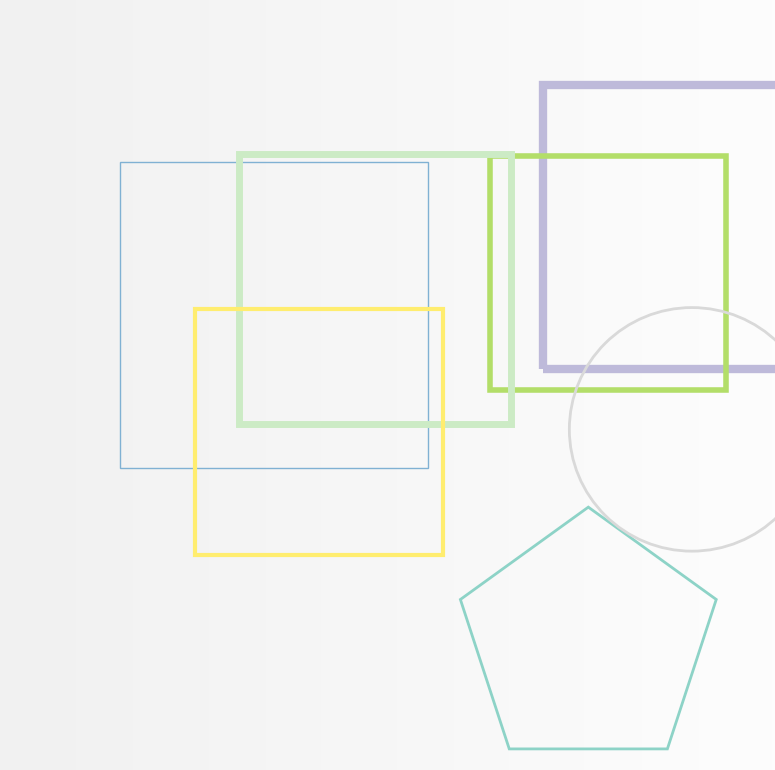[{"shape": "pentagon", "thickness": 1, "radius": 0.87, "center": [0.759, 0.168]}, {"shape": "square", "thickness": 3, "radius": 0.92, "center": [0.885, 0.705]}, {"shape": "square", "thickness": 0.5, "radius": 0.99, "center": [0.353, 0.591]}, {"shape": "square", "thickness": 2, "radius": 0.76, "center": [0.785, 0.645]}, {"shape": "circle", "thickness": 1, "radius": 0.79, "center": [0.893, 0.442]}, {"shape": "square", "thickness": 2.5, "radius": 0.88, "center": [0.484, 0.625]}, {"shape": "square", "thickness": 1.5, "radius": 0.8, "center": [0.412, 0.439]}]